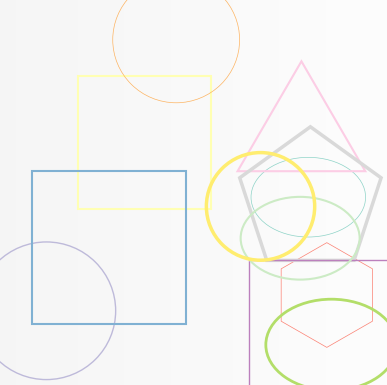[{"shape": "oval", "thickness": 0.5, "radius": 0.74, "center": [0.796, 0.488]}, {"shape": "square", "thickness": 1.5, "radius": 0.86, "center": [0.373, 0.63]}, {"shape": "circle", "thickness": 1, "radius": 0.89, "center": [0.12, 0.193]}, {"shape": "hexagon", "thickness": 0.5, "radius": 0.68, "center": [0.843, 0.234]}, {"shape": "square", "thickness": 1.5, "radius": 1.0, "center": [0.281, 0.358]}, {"shape": "circle", "thickness": 0.5, "radius": 0.82, "center": [0.455, 0.897]}, {"shape": "oval", "thickness": 2, "radius": 0.85, "center": [0.855, 0.104]}, {"shape": "triangle", "thickness": 1.5, "radius": 0.95, "center": [0.778, 0.65]}, {"shape": "pentagon", "thickness": 2.5, "radius": 0.96, "center": [0.801, 0.479]}, {"shape": "square", "thickness": 1, "radius": 0.9, "center": [0.822, 0.144]}, {"shape": "oval", "thickness": 1.5, "radius": 0.77, "center": [0.775, 0.381]}, {"shape": "circle", "thickness": 2.5, "radius": 0.7, "center": [0.672, 0.464]}]